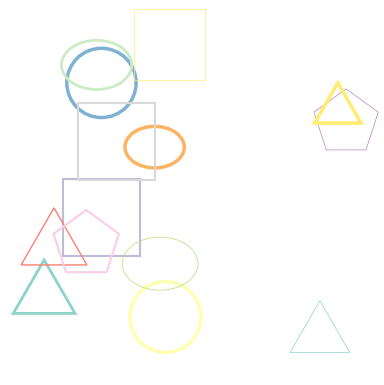[{"shape": "triangle", "thickness": 2, "radius": 0.46, "center": [0.115, 0.232]}, {"shape": "triangle", "thickness": 0.5, "radius": 0.45, "center": [0.831, 0.129]}, {"shape": "circle", "thickness": 2.5, "radius": 0.46, "center": [0.43, 0.177]}, {"shape": "square", "thickness": 1.5, "radius": 0.5, "center": [0.263, 0.434]}, {"shape": "triangle", "thickness": 1, "radius": 0.49, "center": [0.14, 0.361]}, {"shape": "circle", "thickness": 2.5, "radius": 0.45, "center": [0.264, 0.785]}, {"shape": "oval", "thickness": 2.5, "radius": 0.39, "center": [0.402, 0.618]}, {"shape": "oval", "thickness": 0.5, "radius": 0.49, "center": [0.416, 0.315]}, {"shape": "pentagon", "thickness": 1.5, "radius": 0.45, "center": [0.224, 0.365]}, {"shape": "square", "thickness": 1.5, "radius": 0.5, "center": [0.302, 0.632]}, {"shape": "pentagon", "thickness": 0.5, "radius": 0.44, "center": [0.899, 0.682]}, {"shape": "oval", "thickness": 2, "radius": 0.46, "center": [0.251, 0.831]}, {"shape": "square", "thickness": 0.5, "radius": 0.46, "center": [0.439, 0.884]}, {"shape": "triangle", "thickness": 2.5, "radius": 0.35, "center": [0.878, 0.715]}]